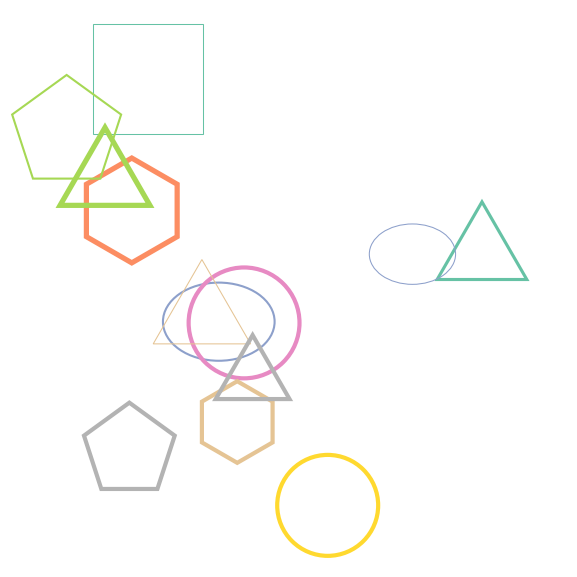[{"shape": "square", "thickness": 0.5, "radius": 0.48, "center": [0.257, 0.862]}, {"shape": "triangle", "thickness": 1.5, "radius": 0.45, "center": [0.835, 0.56]}, {"shape": "hexagon", "thickness": 2.5, "radius": 0.45, "center": [0.228, 0.635]}, {"shape": "oval", "thickness": 0.5, "radius": 0.37, "center": [0.714, 0.559]}, {"shape": "oval", "thickness": 1, "radius": 0.48, "center": [0.379, 0.442]}, {"shape": "circle", "thickness": 2, "radius": 0.48, "center": [0.423, 0.44]}, {"shape": "pentagon", "thickness": 1, "radius": 0.5, "center": [0.115, 0.77]}, {"shape": "triangle", "thickness": 2.5, "radius": 0.45, "center": [0.182, 0.688]}, {"shape": "circle", "thickness": 2, "radius": 0.44, "center": [0.567, 0.124]}, {"shape": "hexagon", "thickness": 2, "radius": 0.35, "center": [0.411, 0.268]}, {"shape": "triangle", "thickness": 0.5, "radius": 0.49, "center": [0.35, 0.452]}, {"shape": "pentagon", "thickness": 2, "radius": 0.41, "center": [0.224, 0.219]}, {"shape": "triangle", "thickness": 2, "radius": 0.37, "center": [0.437, 0.345]}]